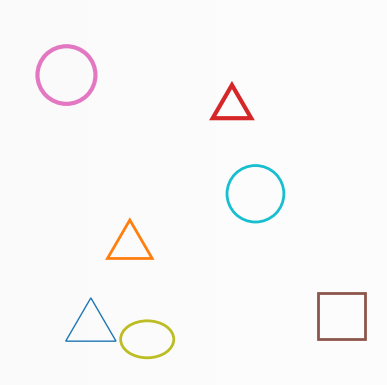[{"shape": "triangle", "thickness": 1, "radius": 0.37, "center": [0.234, 0.151]}, {"shape": "triangle", "thickness": 2, "radius": 0.33, "center": [0.335, 0.362]}, {"shape": "triangle", "thickness": 3, "radius": 0.29, "center": [0.599, 0.722]}, {"shape": "square", "thickness": 2, "radius": 0.3, "center": [0.881, 0.18]}, {"shape": "circle", "thickness": 3, "radius": 0.37, "center": [0.172, 0.805]}, {"shape": "oval", "thickness": 2, "radius": 0.34, "center": [0.38, 0.119]}, {"shape": "circle", "thickness": 2, "radius": 0.37, "center": [0.659, 0.497]}]